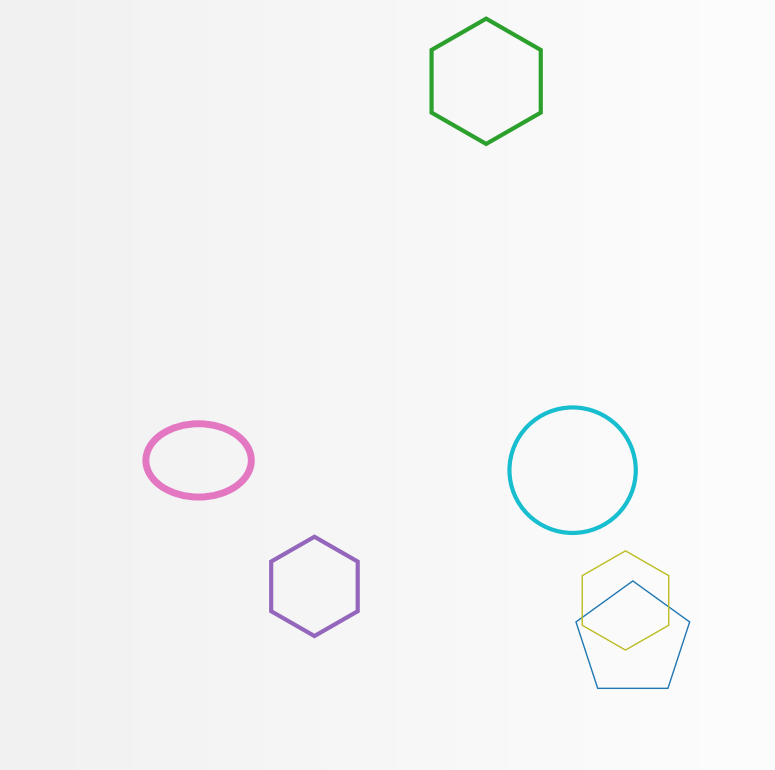[{"shape": "pentagon", "thickness": 0.5, "radius": 0.39, "center": [0.817, 0.168]}, {"shape": "hexagon", "thickness": 1.5, "radius": 0.41, "center": [0.627, 0.894]}, {"shape": "hexagon", "thickness": 1.5, "radius": 0.32, "center": [0.406, 0.238]}, {"shape": "oval", "thickness": 2.5, "radius": 0.34, "center": [0.256, 0.402]}, {"shape": "hexagon", "thickness": 0.5, "radius": 0.32, "center": [0.807, 0.22]}, {"shape": "circle", "thickness": 1.5, "radius": 0.41, "center": [0.739, 0.389]}]